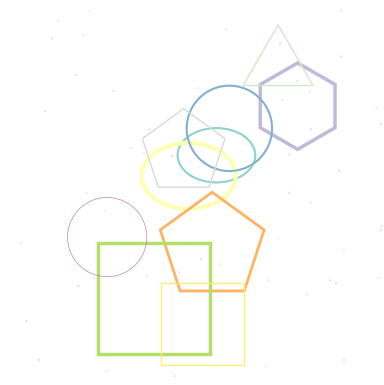[{"shape": "oval", "thickness": 1.5, "radius": 0.5, "center": [0.562, 0.597]}, {"shape": "oval", "thickness": 3, "radius": 0.61, "center": [0.49, 0.543]}, {"shape": "hexagon", "thickness": 2.5, "radius": 0.56, "center": [0.773, 0.724]}, {"shape": "circle", "thickness": 1.5, "radius": 0.55, "center": [0.596, 0.667]}, {"shape": "pentagon", "thickness": 2, "radius": 0.71, "center": [0.551, 0.359]}, {"shape": "square", "thickness": 2.5, "radius": 0.73, "center": [0.4, 0.224]}, {"shape": "pentagon", "thickness": 1, "radius": 0.56, "center": [0.477, 0.605]}, {"shape": "circle", "thickness": 0.5, "radius": 0.51, "center": [0.278, 0.384]}, {"shape": "triangle", "thickness": 1, "radius": 0.52, "center": [0.722, 0.83]}, {"shape": "square", "thickness": 1, "radius": 0.54, "center": [0.525, 0.159]}]